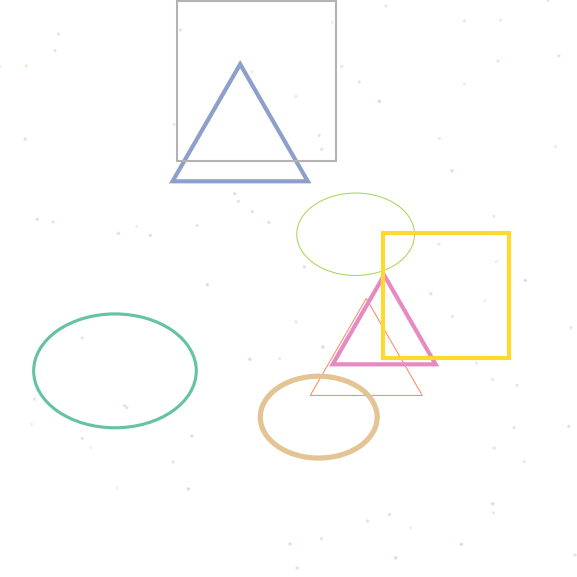[{"shape": "oval", "thickness": 1.5, "radius": 0.7, "center": [0.199, 0.357]}, {"shape": "triangle", "thickness": 0.5, "radius": 0.56, "center": [0.634, 0.37]}, {"shape": "triangle", "thickness": 2, "radius": 0.68, "center": [0.416, 0.753]}, {"shape": "triangle", "thickness": 2, "radius": 0.51, "center": [0.665, 0.42]}, {"shape": "oval", "thickness": 0.5, "radius": 0.51, "center": [0.616, 0.593]}, {"shape": "square", "thickness": 2, "radius": 0.54, "center": [0.772, 0.488]}, {"shape": "oval", "thickness": 2.5, "radius": 0.51, "center": [0.552, 0.277]}, {"shape": "square", "thickness": 1, "radius": 0.69, "center": [0.444, 0.858]}]